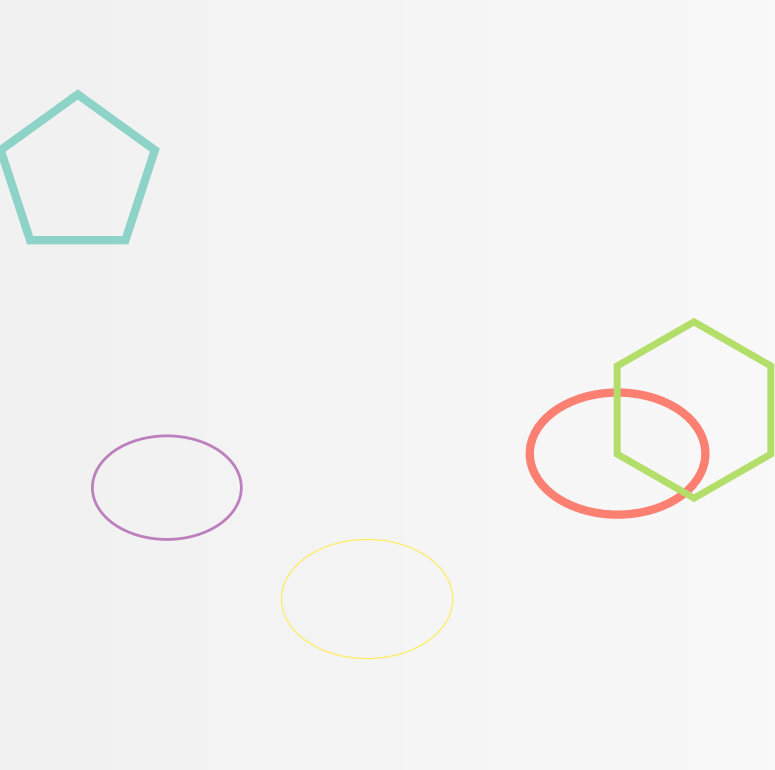[{"shape": "pentagon", "thickness": 3, "radius": 0.52, "center": [0.1, 0.773]}, {"shape": "oval", "thickness": 3, "radius": 0.57, "center": [0.797, 0.411]}, {"shape": "hexagon", "thickness": 2.5, "radius": 0.57, "center": [0.896, 0.468]}, {"shape": "oval", "thickness": 1, "radius": 0.48, "center": [0.215, 0.367]}, {"shape": "oval", "thickness": 0.5, "radius": 0.55, "center": [0.474, 0.222]}]